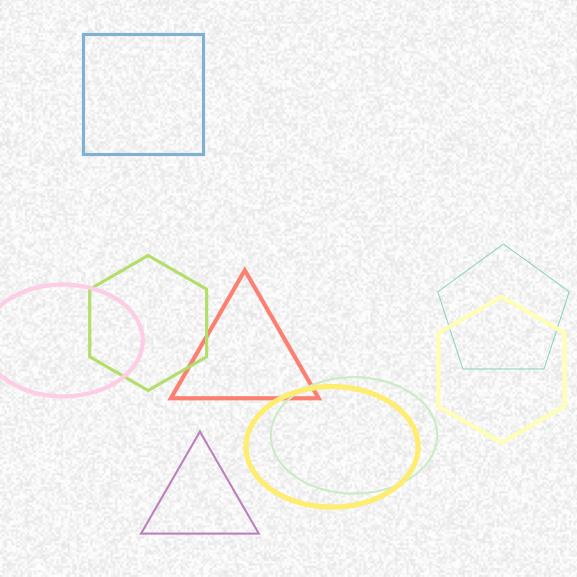[{"shape": "pentagon", "thickness": 0.5, "radius": 0.6, "center": [0.872, 0.457]}, {"shape": "hexagon", "thickness": 2, "radius": 0.63, "center": [0.868, 0.359]}, {"shape": "triangle", "thickness": 2, "radius": 0.74, "center": [0.424, 0.383]}, {"shape": "square", "thickness": 1.5, "radius": 0.52, "center": [0.248, 0.837]}, {"shape": "hexagon", "thickness": 1.5, "radius": 0.58, "center": [0.257, 0.44]}, {"shape": "oval", "thickness": 2, "radius": 0.69, "center": [0.109, 0.41]}, {"shape": "triangle", "thickness": 1, "radius": 0.59, "center": [0.346, 0.134]}, {"shape": "oval", "thickness": 1, "radius": 0.72, "center": [0.613, 0.245]}, {"shape": "oval", "thickness": 2.5, "radius": 0.75, "center": [0.575, 0.225]}]